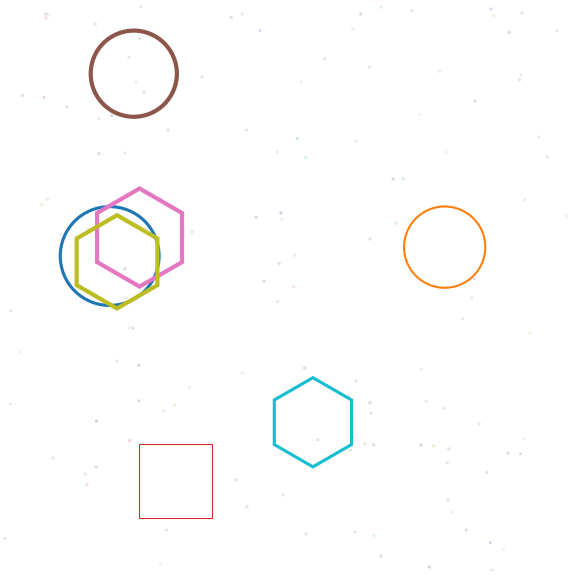[{"shape": "circle", "thickness": 1.5, "radius": 0.43, "center": [0.19, 0.556]}, {"shape": "circle", "thickness": 1, "radius": 0.35, "center": [0.77, 0.571]}, {"shape": "square", "thickness": 0.5, "radius": 0.32, "center": [0.304, 0.167]}, {"shape": "circle", "thickness": 2, "radius": 0.37, "center": [0.232, 0.872]}, {"shape": "hexagon", "thickness": 2, "radius": 0.42, "center": [0.242, 0.588]}, {"shape": "hexagon", "thickness": 2, "radius": 0.4, "center": [0.203, 0.546]}, {"shape": "hexagon", "thickness": 1.5, "radius": 0.39, "center": [0.542, 0.268]}]